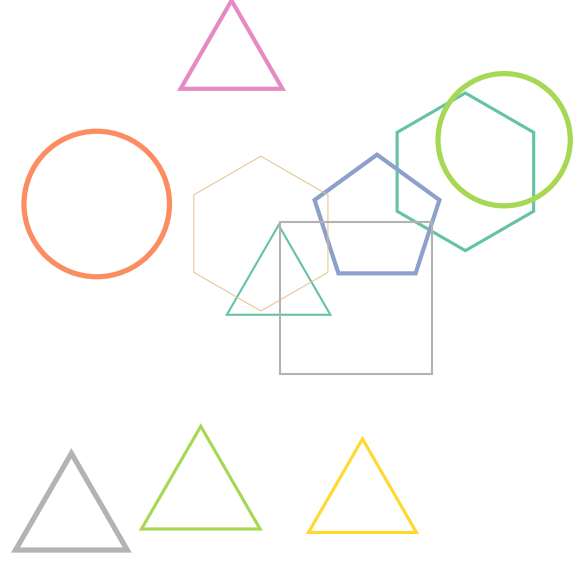[{"shape": "hexagon", "thickness": 1.5, "radius": 0.68, "center": [0.806, 0.702]}, {"shape": "triangle", "thickness": 1, "radius": 0.52, "center": [0.482, 0.506]}, {"shape": "circle", "thickness": 2.5, "radius": 0.63, "center": [0.167, 0.646]}, {"shape": "pentagon", "thickness": 2, "radius": 0.57, "center": [0.653, 0.618]}, {"shape": "triangle", "thickness": 2, "radius": 0.51, "center": [0.401, 0.896]}, {"shape": "triangle", "thickness": 1.5, "radius": 0.59, "center": [0.348, 0.142]}, {"shape": "circle", "thickness": 2.5, "radius": 0.57, "center": [0.873, 0.757]}, {"shape": "triangle", "thickness": 1.5, "radius": 0.54, "center": [0.628, 0.131]}, {"shape": "hexagon", "thickness": 0.5, "radius": 0.67, "center": [0.452, 0.595]}, {"shape": "square", "thickness": 1, "radius": 0.66, "center": [0.616, 0.484]}, {"shape": "triangle", "thickness": 2.5, "radius": 0.56, "center": [0.124, 0.103]}]